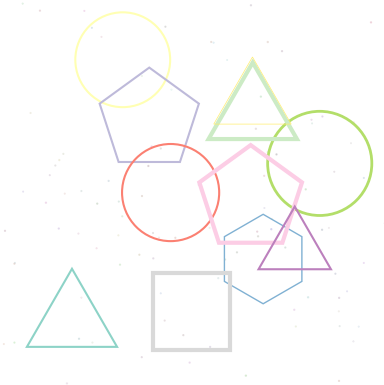[{"shape": "triangle", "thickness": 1.5, "radius": 0.68, "center": [0.187, 0.167]}, {"shape": "circle", "thickness": 1.5, "radius": 0.62, "center": [0.319, 0.845]}, {"shape": "pentagon", "thickness": 1.5, "radius": 0.68, "center": [0.388, 0.689]}, {"shape": "circle", "thickness": 1.5, "radius": 0.63, "center": [0.443, 0.5]}, {"shape": "hexagon", "thickness": 1, "radius": 0.58, "center": [0.684, 0.327]}, {"shape": "circle", "thickness": 2, "radius": 0.68, "center": [0.83, 0.576]}, {"shape": "pentagon", "thickness": 3, "radius": 0.7, "center": [0.651, 0.483]}, {"shape": "square", "thickness": 3, "radius": 0.5, "center": [0.498, 0.191]}, {"shape": "triangle", "thickness": 1.5, "radius": 0.54, "center": [0.766, 0.355]}, {"shape": "triangle", "thickness": 3, "radius": 0.66, "center": [0.657, 0.705]}, {"shape": "triangle", "thickness": 0.5, "radius": 0.58, "center": [0.656, 0.736]}]